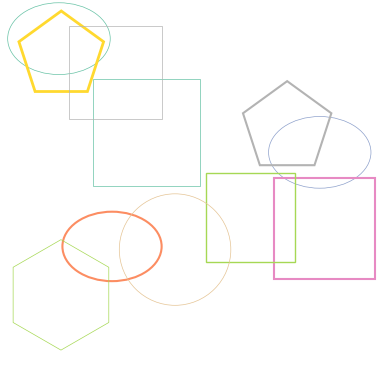[{"shape": "square", "thickness": 0.5, "radius": 0.69, "center": [0.381, 0.656]}, {"shape": "oval", "thickness": 0.5, "radius": 0.67, "center": [0.153, 0.9]}, {"shape": "oval", "thickness": 1.5, "radius": 0.64, "center": [0.291, 0.36]}, {"shape": "oval", "thickness": 0.5, "radius": 0.66, "center": [0.831, 0.604]}, {"shape": "square", "thickness": 1.5, "radius": 0.65, "center": [0.842, 0.407]}, {"shape": "square", "thickness": 1, "radius": 0.58, "center": [0.65, 0.436]}, {"shape": "hexagon", "thickness": 0.5, "radius": 0.72, "center": [0.158, 0.234]}, {"shape": "pentagon", "thickness": 2, "radius": 0.58, "center": [0.159, 0.856]}, {"shape": "circle", "thickness": 0.5, "radius": 0.72, "center": [0.455, 0.352]}, {"shape": "square", "thickness": 0.5, "radius": 0.6, "center": [0.299, 0.811]}, {"shape": "pentagon", "thickness": 1.5, "radius": 0.6, "center": [0.746, 0.669]}]